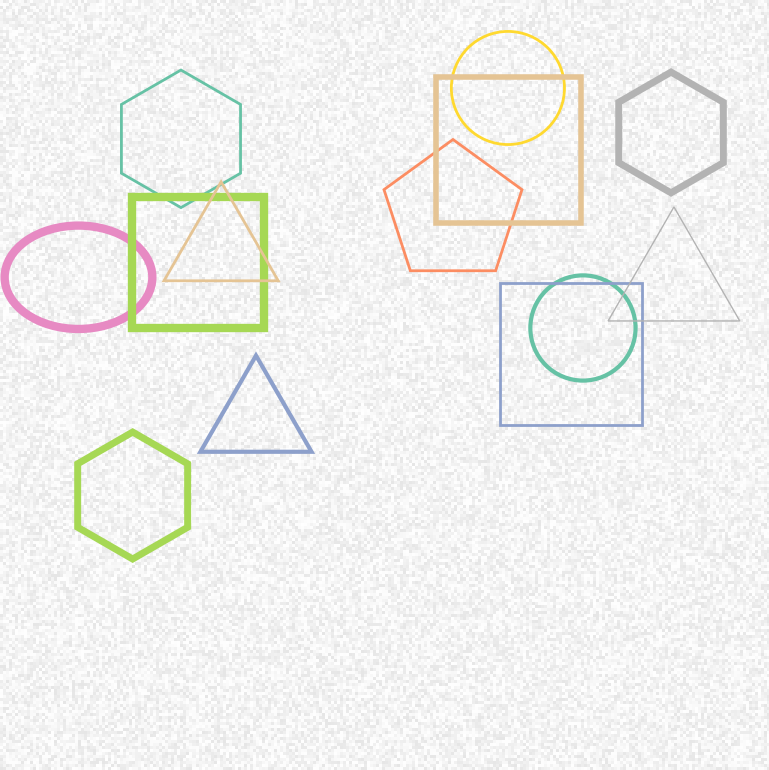[{"shape": "hexagon", "thickness": 1, "radius": 0.45, "center": [0.235, 0.82]}, {"shape": "circle", "thickness": 1.5, "radius": 0.34, "center": [0.757, 0.574]}, {"shape": "pentagon", "thickness": 1, "radius": 0.47, "center": [0.588, 0.725]}, {"shape": "square", "thickness": 1, "radius": 0.46, "center": [0.741, 0.54]}, {"shape": "triangle", "thickness": 1.5, "radius": 0.42, "center": [0.332, 0.455]}, {"shape": "oval", "thickness": 3, "radius": 0.48, "center": [0.102, 0.64]}, {"shape": "square", "thickness": 3, "radius": 0.43, "center": [0.257, 0.659]}, {"shape": "hexagon", "thickness": 2.5, "radius": 0.41, "center": [0.172, 0.356]}, {"shape": "circle", "thickness": 1, "radius": 0.37, "center": [0.66, 0.886]}, {"shape": "square", "thickness": 2, "radius": 0.47, "center": [0.66, 0.805]}, {"shape": "triangle", "thickness": 1, "radius": 0.43, "center": [0.287, 0.678]}, {"shape": "hexagon", "thickness": 2.5, "radius": 0.39, "center": [0.871, 0.828]}, {"shape": "triangle", "thickness": 0.5, "radius": 0.49, "center": [0.875, 0.633]}]